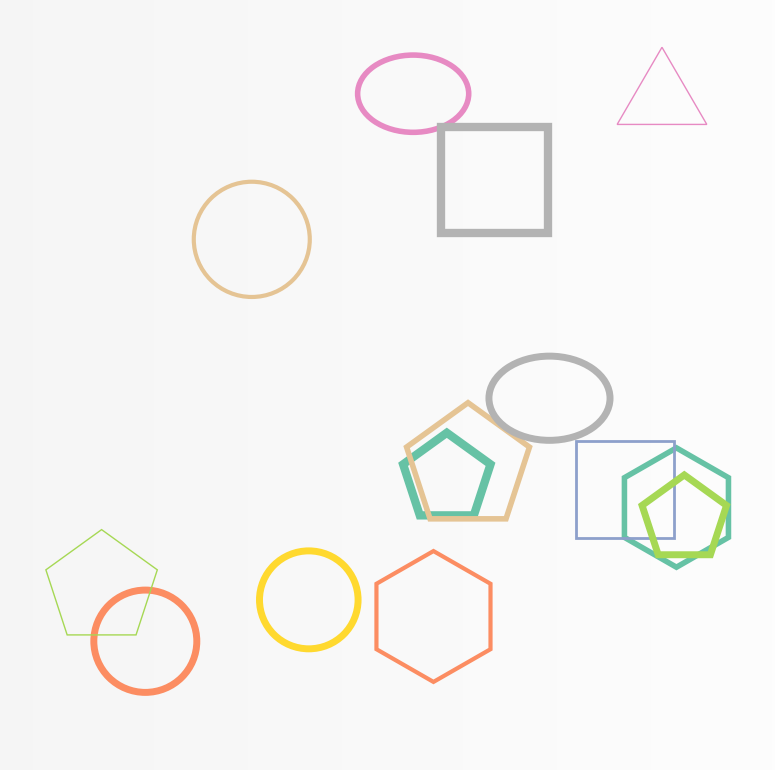[{"shape": "pentagon", "thickness": 3, "radius": 0.3, "center": [0.577, 0.379]}, {"shape": "hexagon", "thickness": 2, "radius": 0.39, "center": [0.873, 0.341]}, {"shape": "hexagon", "thickness": 1.5, "radius": 0.42, "center": [0.559, 0.199]}, {"shape": "circle", "thickness": 2.5, "radius": 0.33, "center": [0.188, 0.167]}, {"shape": "square", "thickness": 1, "radius": 0.32, "center": [0.806, 0.364]}, {"shape": "triangle", "thickness": 0.5, "radius": 0.33, "center": [0.854, 0.872]}, {"shape": "oval", "thickness": 2, "radius": 0.36, "center": [0.533, 0.878]}, {"shape": "pentagon", "thickness": 2.5, "radius": 0.29, "center": [0.883, 0.326]}, {"shape": "pentagon", "thickness": 0.5, "radius": 0.38, "center": [0.131, 0.237]}, {"shape": "circle", "thickness": 2.5, "radius": 0.32, "center": [0.398, 0.221]}, {"shape": "pentagon", "thickness": 2, "radius": 0.42, "center": [0.604, 0.394]}, {"shape": "circle", "thickness": 1.5, "radius": 0.37, "center": [0.325, 0.689]}, {"shape": "square", "thickness": 3, "radius": 0.34, "center": [0.638, 0.766]}, {"shape": "oval", "thickness": 2.5, "radius": 0.39, "center": [0.709, 0.483]}]